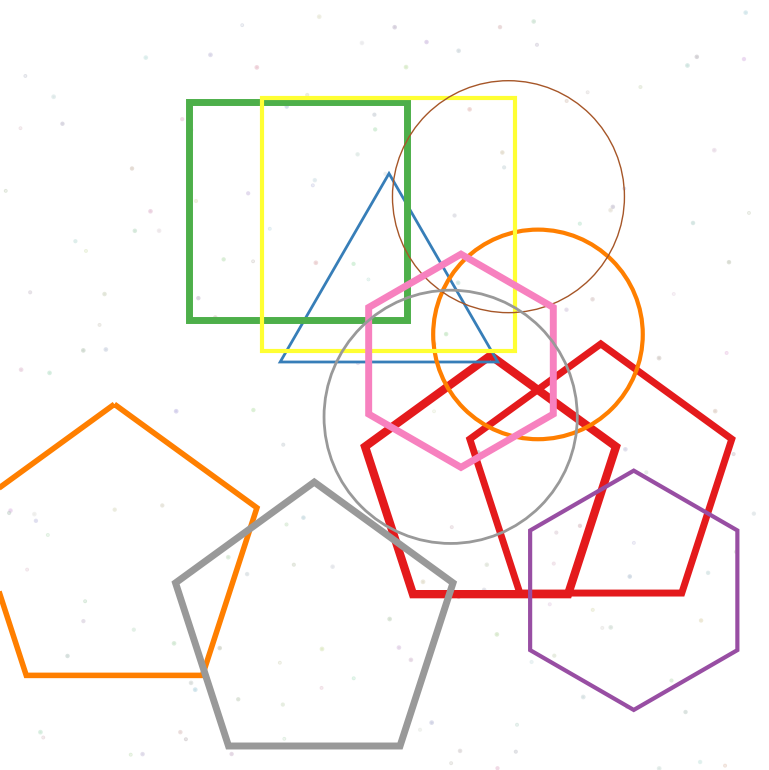[{"shape": "pentagon", "thickness": 3, "radius": 0.86, "center": [0.637, 0.367]}, {"shape": "pentagon", "thickness": 2.5, "radius": 0.89, "center": [0.78, 0.375]}, {"shape": "triangle", "thickness": 1, "radius": 0.82, "center": [0.505, 0.611]}, {"shape": "square", "thickness": 2.5, "radius": 0.71, "center": [0.386, 0.726]}, {"shape": "hexagon", "thickness": 1.5, "radius": 0.78, "center": [0.823, 0.233]}, {"shape": "circle", "thickness": 1.5, "radius": 0.68, "center": [0.699, 0.566]}, {"shape": "pentagon", "thickness": 2, "radius": 0.97, "center": [0.149, 0.28]}, {"shape": "square", "thickness": 1.5, "radius": 0.82, "center": [0.505, 0.709]}, {"shape": "circle", "thickness": 0.5, "radius": 0.75, "center": [0.66, 0.745]}, {"shape": "hexagon", "thickness": 2.5, "radius": 0.69, "center": [0.599, 0.531]}, {"shape": "circle", "thickness": 1, "radius": 0.82, "center": [0.585, 0.459]}, {"shape": "pentagon", "thickness": 2.5, "radius": 0.95, "center": [0.408, 0.184]}]